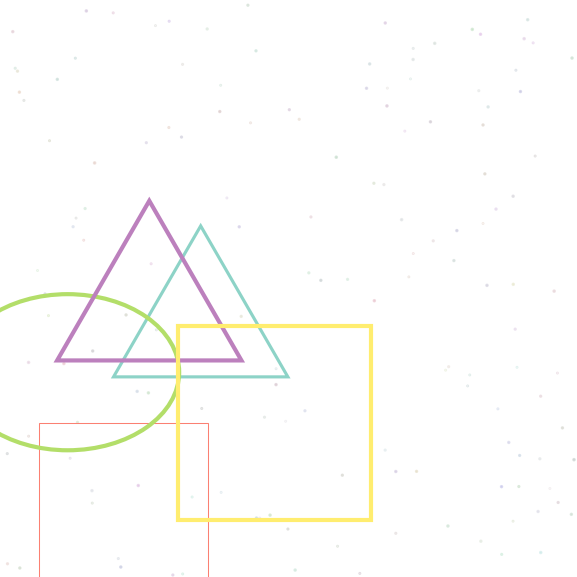[{"shape": "triangle", "thickness": 1.5, "radius": 0.87, "center": [0.348, 0.434]}, {"shape": "square", "thickness": 0.5, "radius": 0.73, "center": [0.214, 0.121]}, {"shape": "oval", "thickness": 2, "radius": 0.97, "center": [0.117, 0.355]}, {"shape": "triangle", "thickness": 2, "radius": 0.92, "center": [0.259, 0.467]}, {"shape": "square", "thickness": 2, "radius": 0.84, "center": [0.475, 0.266]}]